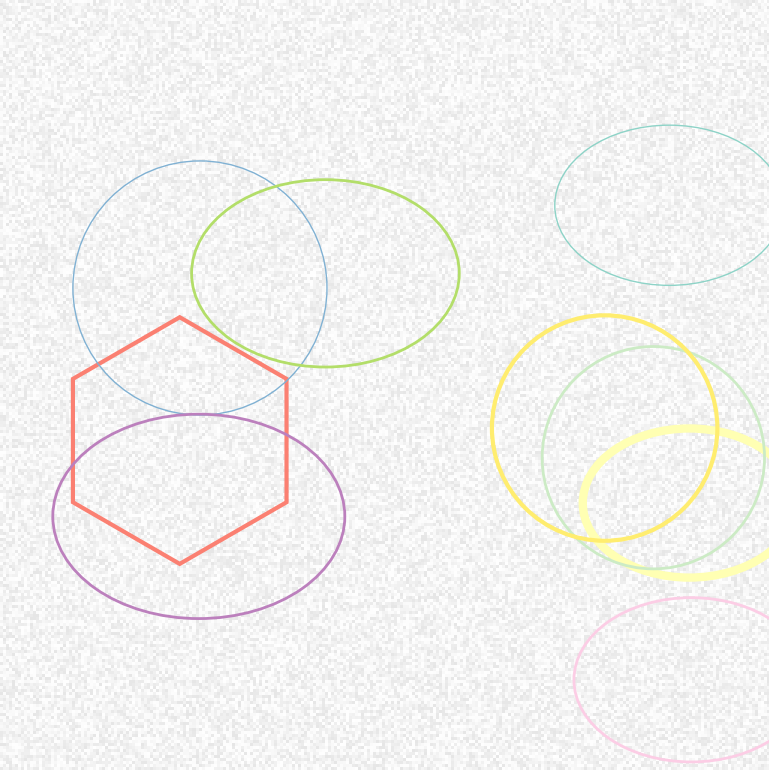[{"shape": "oval", "thickness": 0.5, "radius": 0.74, "center": [0.869, 0.733]}, {"shape": "oval", "thickness": 3, "radius": 0.69, "center": [0.895, 0.347]}, {"shape": "hexagon", "thickness": 1.5, "radius": 0.8, "center": [0.233, 0.428]}, {"shape": "circle", "thickness": 0.5, "radius": 0.82, "center": [0.26, 0.626]}, {"shape": "oval", "thickness": 1, "radius": 0.87, "center": [0.423, 0.645]}, {"shape": "oval", "thickness": 1, "radius": 0.76, "center": [0.898, 0.117]}, {"shape": "oval", "thickness": 1, "radius": 0.95, "center": [0.258, 0.329]}, {"shape": "circle", "thickness": 1, "radius": 0.72, "center": [0.849, 0.406]}, {"shape": "circle", "thickness": 1.5, "radius": 0.73, "center": [0.785, 0.444]}]